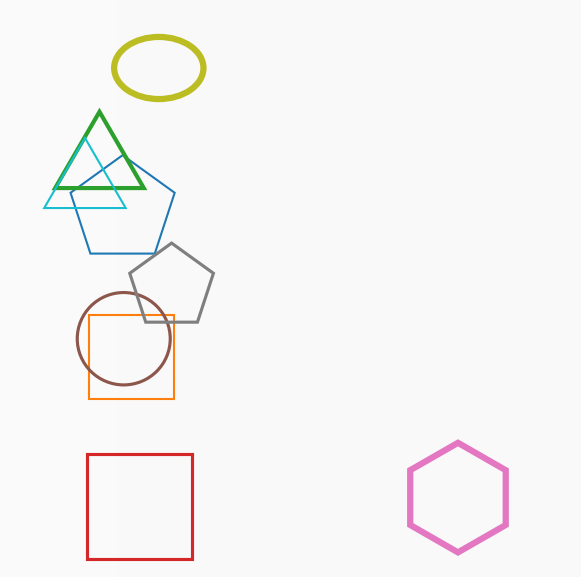[{"shape": "pentagon", "thickness": 1, "radius": 0.47, "center": [0.211, 0.636]}, {"shape": "square", "thickness": 1, "radius": 0.37, "center": [0.226, 0.381]}, {"shape": "triangle", "thickness": 2, "radius": 0.44, "center": [0.171, 0.717]}, {"shape": "square", "thickness": 1.5, "radius": 0.45, "center": [0.241, 0.122]}, {"shape": "circle", "thickness": 1.5, "radius": 0.4, "center": [0.213, 0.413]}, {"shape": "hexagon", "thickness": 3, "radius": 0.47, "center": [0.788, 0.138]}, {"shape": "pentagon", "thickness": 1.5, "radius": 0.38, "center": [0.295, 0.503]}, {"shape": "oval", "thickness": 3, "radius": 0.38, "center": [0.273, 0.881]}, {"shape": "triangle", "thickness": 1, "radius": 0.4, "center": [0.146, 0.679]}]